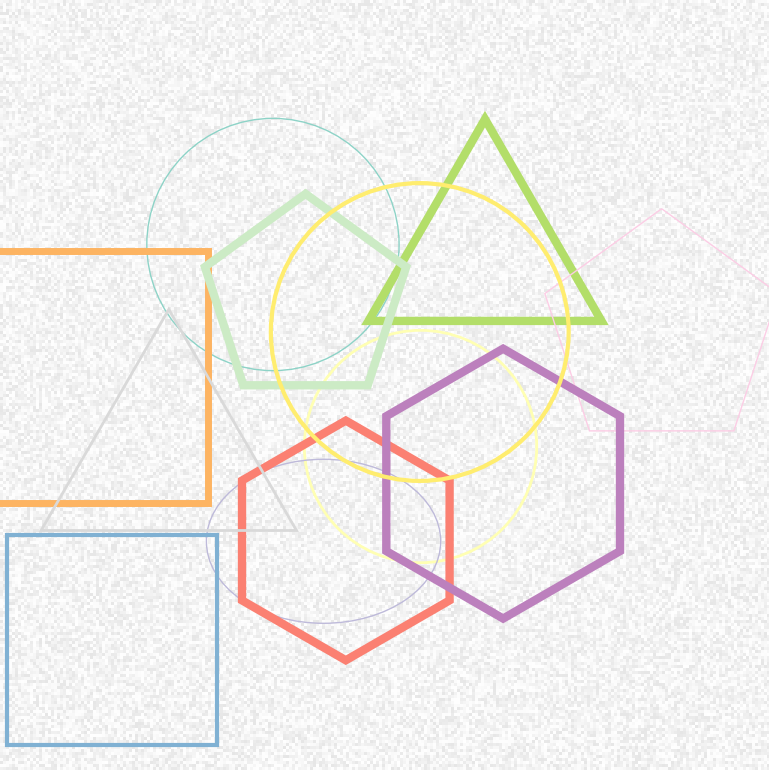[{"shape": "circle", "thickness": 0.5, "radius": 0.82, "center": [0.354, 0.682]}, {"shape": "circle", "thickness": 1, "radius": 0.75, "center": [0.546, 0.42]}, {"shape": "oval", "thickness": 0.5, "radius": 0.76, "center": [0.42, 0.297]}, {"shape": "hexagon", "thickness": 3, "radius": 0.78, "center": [0.449, 0.298]}, {"shape": "square", "thickness": 1.5, "radius": 0.68, "center": [0.146, 0.168]}, {"shape": "square", "thickness": 2.5, "radius": 0.82, "center": [0.106, 0.51]}, {"shape": "triangle", "thickness": 3, "radius": 0.87, "center": [0.63, 0.671]}, {"shape": "pentagon", "thickness": 0.5, "radius": 0.8, "center": [0.859, 0.569]}, {"shape": "triangle", "thickness": 1, "radius": 0.96, "center": [0.219, 0.407]}, {"shape": "hexagon", "thickness": 3, "radius": 0.88, "center": [0.653, 0.372]}, {"shape": "pentagon", "thickness": 3, "radius": 0.69, "center": [0.397, 0.611]}, {"shape": "circle", "thickness": 1.5, "radius": 0.97, "center": [0.545, 0.569]}]